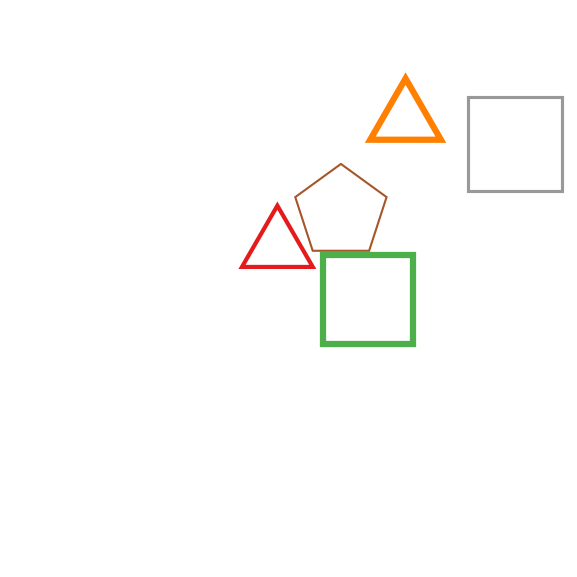[{"shape": "triangle", "thickness": 2, "radius": 0.35, "center": [0.48, 0.572]}, {"shape": "square", "thickness": 3, "radius": 0.39, "center": [0.637, 0.48]}, {"shape": "triangle", "thickness": 3, "radius": 0.35, "center": [0.702, 0.793]}, {"shape": "pentagon", "thickness": 1, "radius": 0.42, "center": [0.59, 0.632]}, {"shape": "square", "thickness": 1.5, "radius": 0.41, "center": [0.891, 0.75]}]